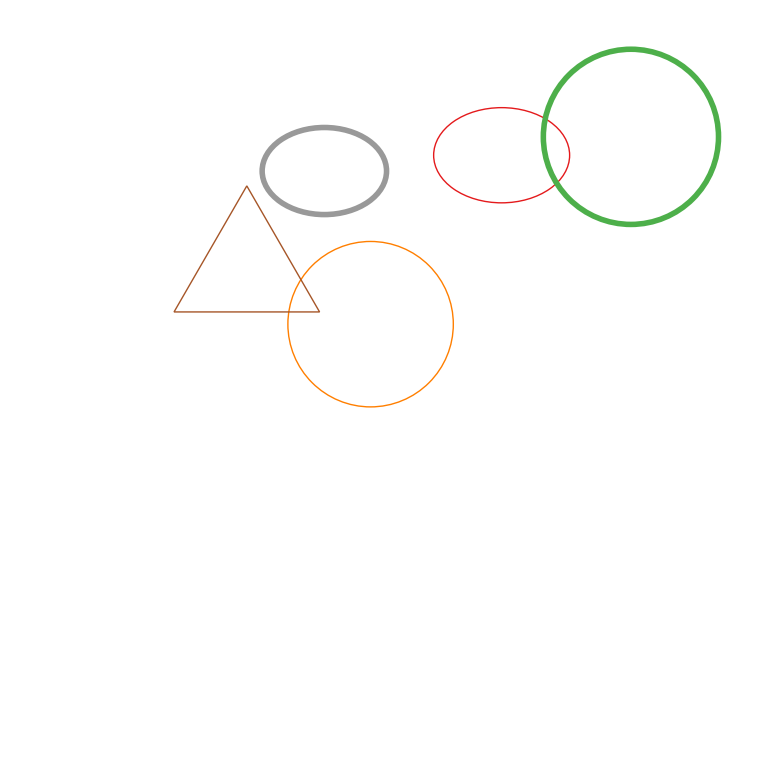[{"shape": "oval", "thickness": 0.5, "radius": 0.44, "center": [0.651, 0.798]}, {"shape": "circle", "thickness": 2, "radius": 0.57, "center": [0.819, 0.822]}, {"shape": "circle", "thickness": 0.5, "radius": 0.54, "center": [0.481, 0.579]}, {"shape": "triangle", "thickness": 0.5, "radius": 0.55, "center": [0.321, 0.649]}, {"shape": "oval", "thickness": 2, "radius": 0.4, "center": [0.421, 0.778]}]